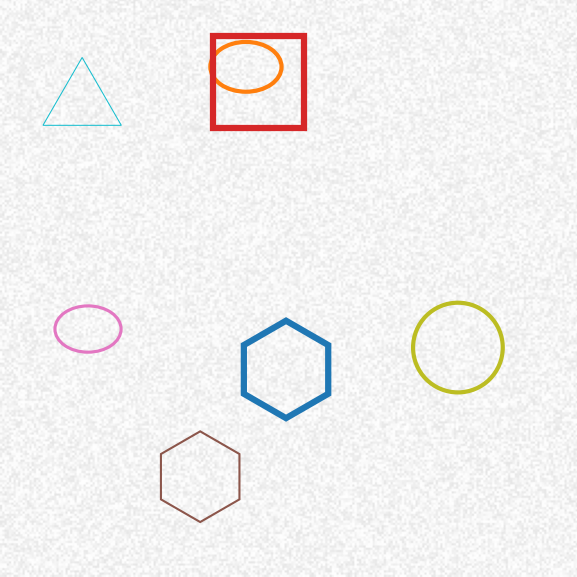[{"shape": "hexagon", "thickness": 3, "radius": 0.42, "center": [0.495, 0.359]}, {"shape": "oval", "thickness": 2, "radius": 0.31, "center": [0.426, 0.883]}, {"shape": "square", "thickness": 3, "radius": 0.4, "center": [0.447, 0.857]}, {"shape": "hexagon", "thickness": 1, "radius": 0.39, "center": [0.347, 0.174]}, {"shape": "oval", "thickness": 1.5, "radius": 0.29, "center": [0.152, 0.429]}, {"shape": "circle", "thickness": 2, "radius": 0.39, "center": [0.793, 0.397]}, {"shape": "triangle", "thickness": 0.5, "radius": 0.39, "center": [0.142, 0.821]}]